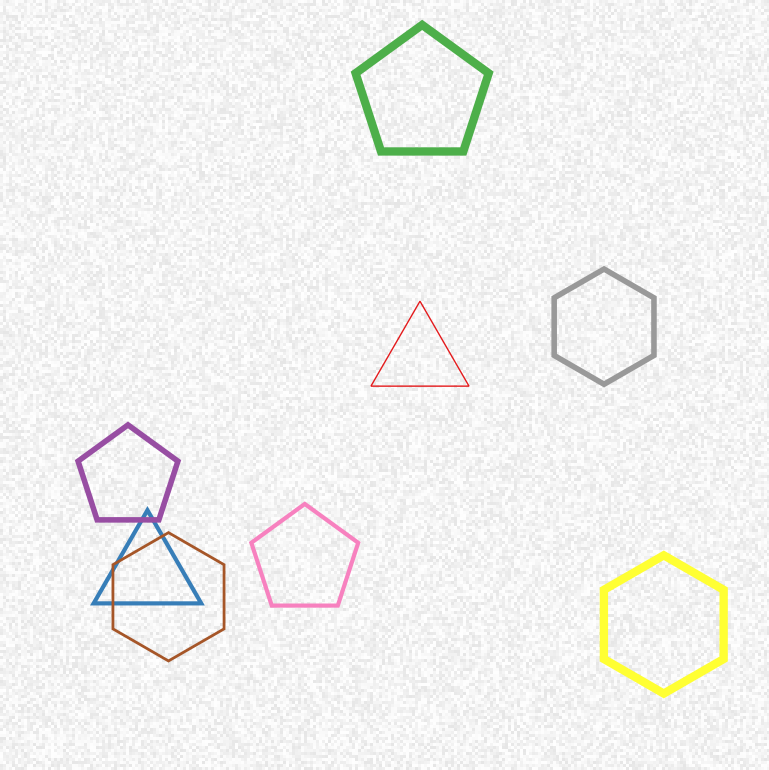[{"shape": "triangle", "thickness": 0.5, "radius": 0.37, "center": [0.545, 0.535]}, {"shape": "triangle", "thickness": 1.5, "radius": 0.4, "center": [0.191, 0.257]}, {"shape": "pentagon", "thickness": 3, "radius": 0.45, "center": [0.548, 0.877]}, {"shape": "pentagon", "thickness": 2, "radius": 0.34, "center": [0.166, 0.38]}, {"shape": "hexagon", "thickness": 3, "radius": 0.45, "center": [0.862, 0.189]}, {"shape": "hexagon", "thickness": 1, "radius": 0.42, "center": [0.219, 0.225]}, {"shape": "pentagon", "thickness": 1.5, "radius": 0.36, "center": [0.396, 0.273]}, {"shape": "hexagon", "thickness": 2, "radius": 0.37, "center": [0.785, 0.576]}]